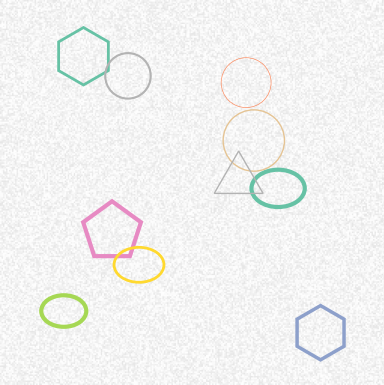[{"shape": "hexagon", "thickness": 2, "radius": 0.37, "center": [0.217, 0.854]}, {"shape": "oval", "thickness": 3, "radius": 0.35, "center": [0.722, 0.511]}, {"shape": "circle", "thickness": 0.5, "radius": 0.32, "center": [0.639, 0.785]}, {"shape": "hexagon", "thickness": 2.5, "radius": 0.35, "center": [0.833, 0.136]}, {"shape": "pentagon", "thickness": 3, "radius": 0.39, "center": [0.291, 0.398]}, {"shape": "oval", "thickness": 3, "radius": 0.29, "center": [0.166, 0.192]}, {"shape": "oval", "thickness": 2, "radius": 0.32, "center": [0.361, 0.312]}, {"shape": "circle", "thickness": 1, "radius": 0.4, "center": [0.659, 0.635]}, {"shape": "triangle", "thickness": 1, "radius": 0.37, "center": [0.62, 0.534]}, {"shape": "circle", "thickness": 1.5, "radius": 0.3, "center": [0.332, 0.803]}]